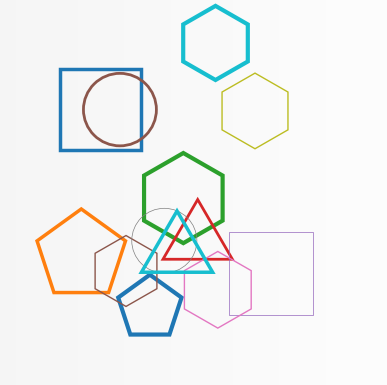[{"shape": "pentagon", "thickness": 3, "radius": 0.43, "center": [0.387, 0.201]}, {"shape": "square", "thickness": 2.5, "radius": 0.53, "center": [0.259, 0.716]}, {"shape": "pentagon", "thickness": 2.5, "radius": 0.6, "center": [0.21, 0.337]}, {"shape": "hexagon", "thickness": 3, "radius": 0.59, "center": [0.473, 0.486]}, {"shape": "triangle", "thickness": 2, "radius": 0.52, "center": [0.51, 0.378]}, {"shape": "square", "thickness": 0.5, "radius": 0.54, "center": [0.699, 0.29]}, {"shape": "hexagon", "thickness": 1, "radius": 0.46, "center": [0.325, 0.296]}, {"shape": "circle", "thickness": 2, "radius": 0.47, "center": [0.309, 0.715]}, {"shape": "hexagon", "thickness": 1, "radius": 0.5, "center": [0.562, 0.247]}, {"shape": "circle", "thickness": 0.5, "radius": 0.42, "center": [0.424, 0.375]}, {"shape": "hexagon", "thickness": 1, "radius": 0.49, "center": [0.658, 0.712]}, {"shape": "triangle", "thickness": 2.5, "radius": 0.53, "center": [0.457, 0.346]}, {"shape": "hexagon", "thickness": 3, "radius": 0.48, "center": [0.556, 0.888]}]